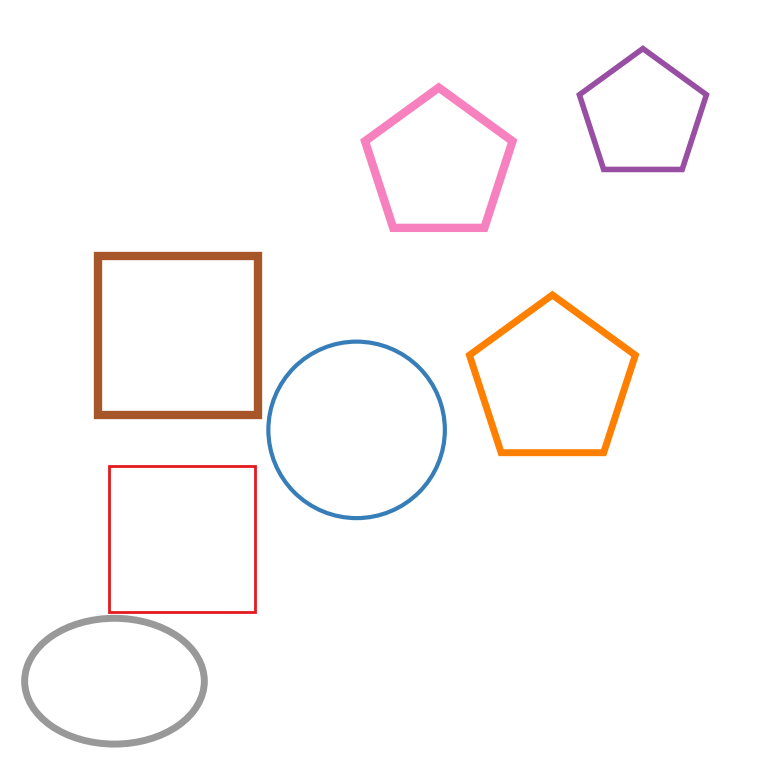[{"shape": "square", "thickness": 1, "radius": 0.48, "center": [0.236, 0.3]}, {"shape": "circle", "thickness": 1.5, "radius": 0.57, "center": [0.463, 0.442]}, {"shape": "pentagon", "thickness": 2, "radius": 0.43, "center": [0.835, 0.85]}, {"shape": "pentagon", "thickness": 2.5, "radius": 0.57, "center": [0.717, 0.504]}, {"shape": "square", "thickness": 3, "radius": 0.52, "center": [0.231, 0.564]}, {"shape": "pentagon", "thickness": 3, "radius": 0.5, "center": [0.57, 0.786]}, {"shape": "oval", "thickness": 2.5, "radius": 0.58, "center": [0.149, 0.115]}]